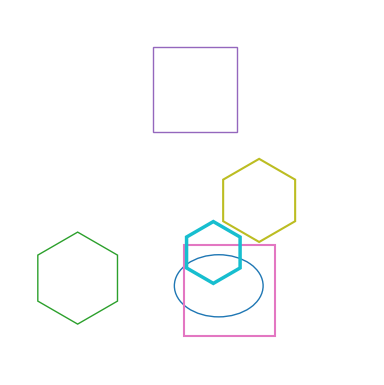[{"shape": "oval", "thickness": 1, "radius": 0.58, "center": [0.568, 0.258]}, {"shape": "hexagon", "thickness": 1, "radius": 0.6, "center": [0.202, 0.278]}, {"shape": "square", "thickness": 1, "radius": 0.55, "center": [0.506, 0.768]}, {"shape": "square", "thickness": 1.5, "radius": 0.59, "center": [0.596, 0.246]}, {"shape": "hexagon", "thickness": 1.5, "radius": 0.54, "center": [0.673, 0.479]}, {"shape": "hexagon", "thickness": 2.5, "radius": 0.4, "center": [0.554, 0.344]}]